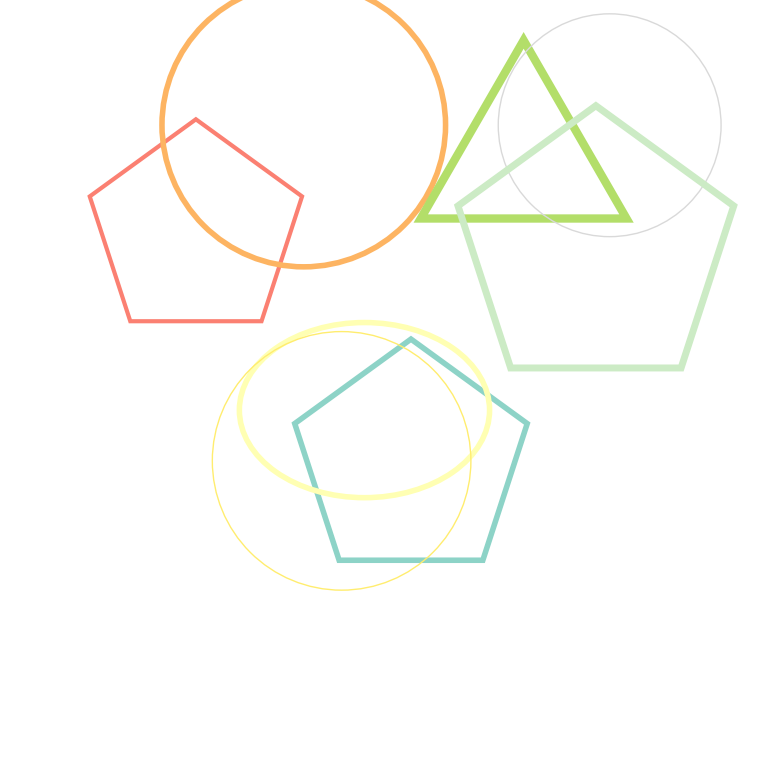[{"shape": "pentagon", "thickness": 2, "radius": 0.79, "center": [0.534, 0.401]}, {"shape": "oval", "thickness": 2, "radius": 0.81, "center": [0.473, 0.467]}, {"shape": "pentagon", "thickness": 1.5, "radius": 0.72, "center": [0.254, 0.7]}, {"shape": "circle", "thickness": 2, "radius": 0.92, "center": [0.395, 0.838]}, {"shape": "triangle", "thickness": 3, "radius": 0.77, "center": [0.68, 0.793]}, {"shape": "circle", "thickness": 0.5, "radius": 0.72, "center": [0.792, 0.837]}, {"shape": "pentagon", "thickness": 2.5, "radius": 0.94, "center": [0.774, 0.674]}, {"shape": "circle", "thickness": 0.5, "radius": 0.84, "center": [0.444, 0.401]}]